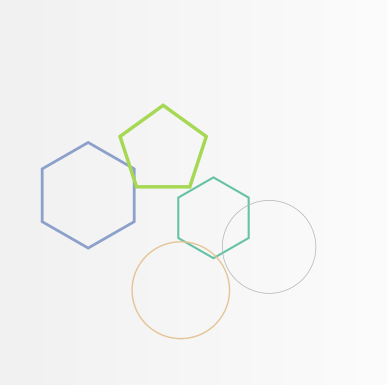[{"shape": "hexagon", "thickness": 1.5, "radius": 0.52, "center": [0.551, 0.434]}, {"shape": "hexagon", "thickness": 2, "radius": 0.69, "center": [0.228, 0.493]}, {"shape": "pentagon", "thickness": 2.5, "radius": 0.59, "center": [0.421, 0.609]}, {"shape": "circle", "thickness": 1, "radius": 0.63, "center": [0.467, 0.246]}, {"shape": "circle", "thickness": 0.5, "radius": 0.6, "center": [0.694, 0.359]}]